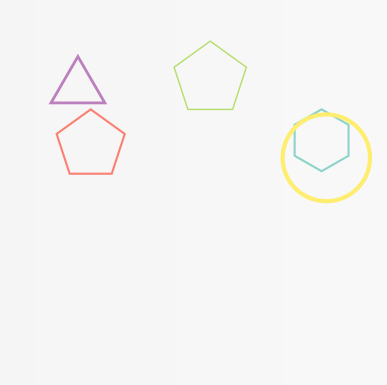[{"shape": "hexagon", "thickness": 1.5, "radius": 0.4, "center": [0.83, 0.636]}, {"shape": "pentagon", "thickness": 1.5, "radius": 0.46, "center": [0.234, 0.624]}, {"shape": "pentagon", "thickness": 1, "radius": 0.49, "center": [0.543, 0.795]}, {"shape": "triangle", "thickness": 2, "radius": 0.4, "center": [0.201, 0.773]}, {"shape": "circle", "thickness": 3, "radius": 0.56, "center": [0.842, 0.59]}]